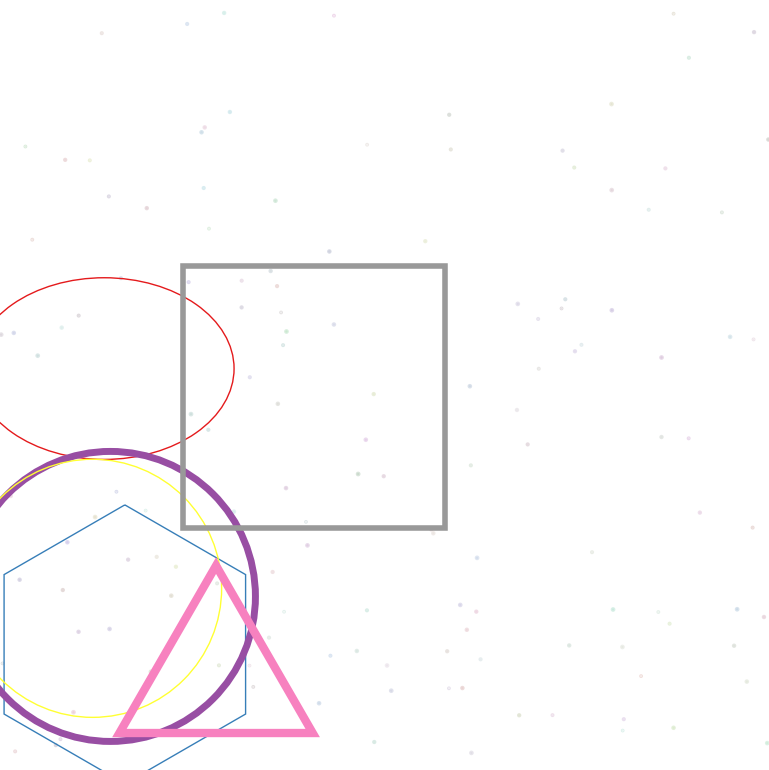[{"shape": "oval", "thickness": 0.5, "radius": 0.84, "center": [0.135, 0.521]}, {"shape": "hexagon", "thickness": 0.5, "radius": 0.91, "center": [0.162, 0.163]}, {"shape": "circle", "thickness": 2.5, "radius": 0.94, "center": [0.143, 0.225]}, {"shape": "circle", "thickness": 0.5, "radius": 0.84, "center": [0.12, 0.236]}, {"shape": "triangle", "thickness": 3, "radius": 0.72, "center": [0.281, 0.12]}, {"shape": "square", "thickness": 2, "radius": 0.85, "center": [0.408, 0.485]}]